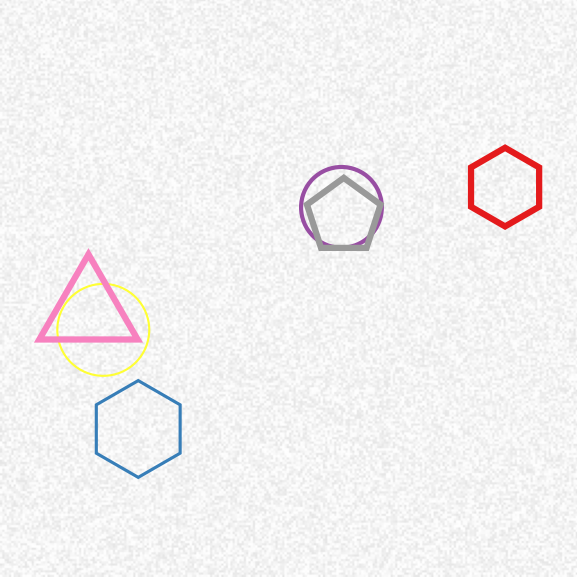[{"shape": "hexagon", "thickness": 3, "radius": 0.34, "center": [0.875, 0.675]}, {"shape": "hexagon", "thickness": 1.5, "radius": 0.42, "center": [0.239, 0.256]}, {"shape": "circle", "thickness": 2, "radius": 0.35, "center": [0.591, 0.64]}, {"shape": "circle", "thickness": 1, "radius": 0.4, "center": [0.179, 0.428]}, {"shape": "triangle", "thickness": 3, "radius": 0.49, "center": [0.153, 0.46]}, {"shape": "pentagon", "thickness": 3, "radius": 0.34, "center": [0.595, 0.624]}]